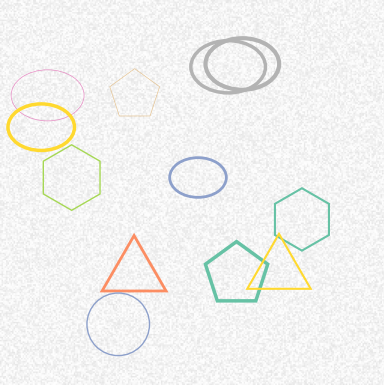[{"shape": "pentagon", "thickness": 2.5, "radius": 0.43, "center": [0.614, 0.287]}, {"shape": "hexagon", "thickness": 1.5, "radius": 0.41, "center": [0.784, 0.43]}, {"shape": "triangle", "thickness": 2, "radius": 0.48, "center": [0.348, 0.292]}, {"shape": "circle", "thickness": 1, "radius": 0.41, "center": [0.307, 0.158]}, {"shape": "oval", "thickness": 2, "radius": 0.37, "center": [0.514, 0.539]}, {"shape": "oval", "thickness": 0.5, "radius": 0.47, "center": [0.124, 0.752]}, {"shape": "hexagon", "thickness": 1, "radius": 0.43, "center": [0.186, 0.539]}, {"shape": "triangle", "thickness": 1.5, "radius": 0.48, "center": [0.725, 0.297]}, {"shape": "oval", "thickness": 2.5, "radius": 0.43, "center": [0.107, 0.67]}, {"shape": "pentagon", "thickness": 0.5, "radius": 0.34, "center": [0.35, 0.754]}, {"shape": "oval", "thickness": 2.5, "radius": 0.48, "center": [0.593, 0.827]}, {"shape": "oval", "thickness": 3, "radius": 0.48, "center": [0.629, 0.834]}]